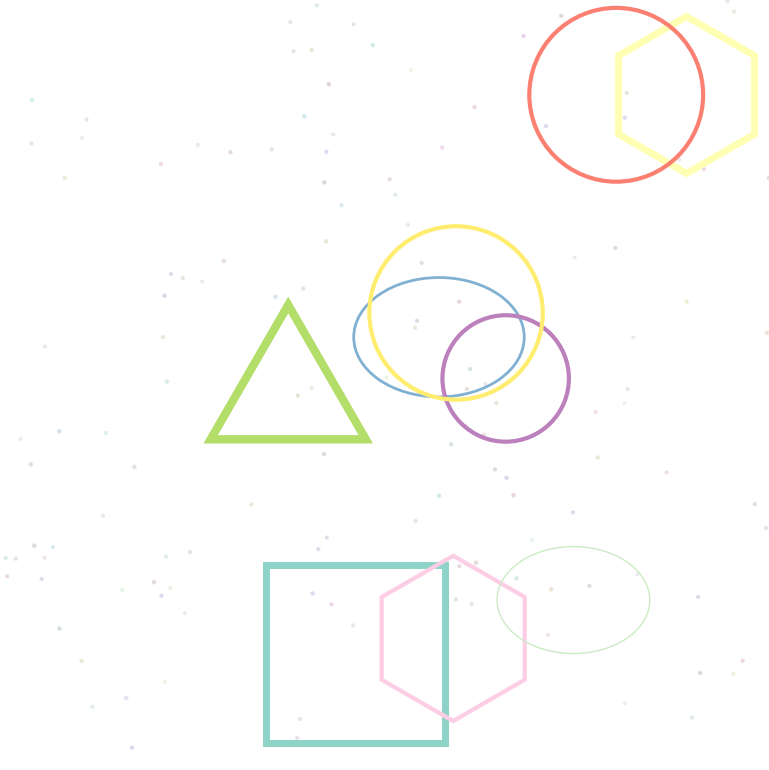[{"shape": "square", "thickness": 2.5, "radius": 0.58, "center": [0.462, 0.151]}, {"shape": "hexagon", "thickness": 2.5, "radius": 0.51, "center": [0.892, 0.877]}, {"shape": "circle", "thickness": 1.5, "radius": 0.56, "center": [0.8, 0.877]}, {"shape": "oval", "thickness": 1, "radius": 0.55, "center": [0.57, 0.562]}, {"shape": "triangle", "thickness": 3, "radius": 0.58, "center": [0.374, 0.488]}, {"shape": "hexagon", "thickness": 1.5, "radius": 0.54, "center": [0.589, 0.171]}, {"shape": "circle", "thickness": 1.5, "radius": 0.41, "center": [0.657, 0.509]}, {"shape": "oval", "thickness": 0.5, "radius": 0.5, "center": [0.745, 0.221]}, {"shape": "circle", "thickness": 1.5, "radius": 0.56, "center": [0.592, 0.594]}]